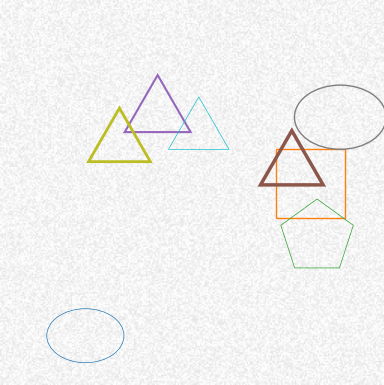[{"shape": "oval", "thickness": 0.5, "radius": 0.5, "center": [0.222, 0.128]}, {"shape": "square", "thickness": 1, "radius": 0.45, "center": [0.808, 0.524]}, {"shape": "pentagon", "thickness": 0.5, "radius": 0.5, "center": [0.824, 0.384]}, {"shape": "triangle", "thickness": 1.5, "radius": 0.49, "center": [0.409, 0.706]}, {"shape": "triangle", "thickness": 2.5, "radius": 0.47, "center": [0.758, 0.567]}, {"shape": "oval", "thickness": 1, "radius": 0.6, "center": [0.884, 0.696]}, {"shape": "triangle", "thickness": 2, "radius": 0.46, "center": [0.31, 0.626]}, {"shape": "triangle", "thickness": 0.5, "radius": 0.45, "center": [0.516, 0.657]}]